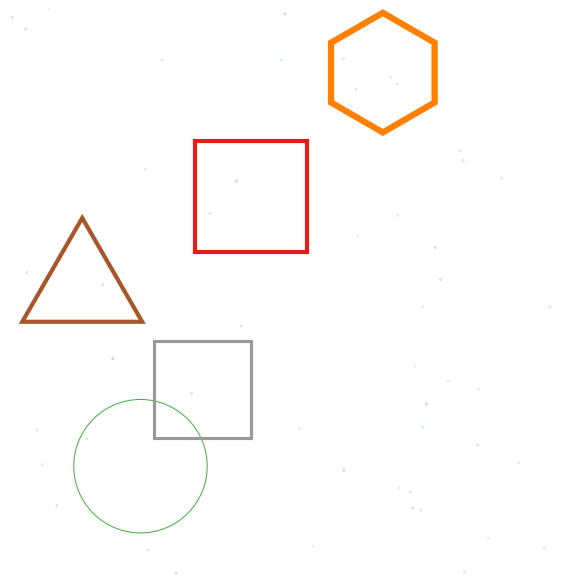[{"shape": "square", "thickness": 2, "radius": 0.48, "center": [0.434, 0.659]}, {"shape": "circle", "thickness": 0.5, "radius": 0.58, "center": [0.243, 0.192]}, {"shape": "hexagon", "thickness": 3, "radius": 0.52, "center": [0.663, 0.873]}, {"shape": "triangle", "thickness": 2, "radius": 0.6, "center": [0.142, 0.502]}, {"shape": "square", "thickness": 1.5, "radius": 0.42, "center": [0.35, 0.324]}]